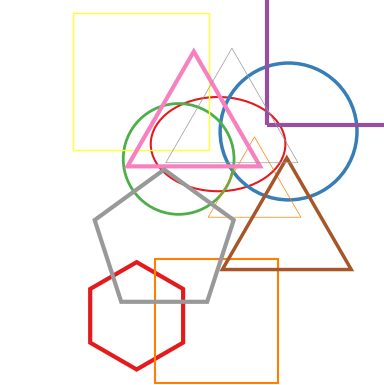[{"shape": "hexagon", "thickness": 3, "radius": 0.7, "center": [0.355, 0.18]}, {"shape": "oval", "thickness": 1.5, "radius": 0.87, "center": [0.566, 0.626]}, {"shape": "circle", "thickness": 2.5, "radius": 0.89, "center": [0.75, 0.659]}, {"shape": "circle", "thickness": 2, "radius": 0.72, "center": [0.464, 0.587]}, {"shape": "square", "thickness": 3, "radius": 0.84, "center": [0.861, 0.843]}, {"shape": "square", "thickness": 1.5, "radius": 0.8, "center": [0.563, 0.166]}, {"shape": "triangle", "thickness": 0.5, "radius": 0.7, "center": [0.661, 0.505]}, {"shape": "square", "thickness": 1, "radius": 0.89, "center": [0.366, 0.788]}, {"shape": "triangle", "thickness": 2.5, "radius": 0.97, "center": [0.745, 0.397]}, {"shape": "triangle", "thickness": 3, "radius": 0.99, "center": [0.503, 0.667]}, {"shape": "pentagon", "thickness": 3, "radius": 0.95, "center": [0.426, 0.37]}, {"shape": "triangle", "thickness": 0.5, "radius": 0.99, "center": [0.602, 0.676]}]